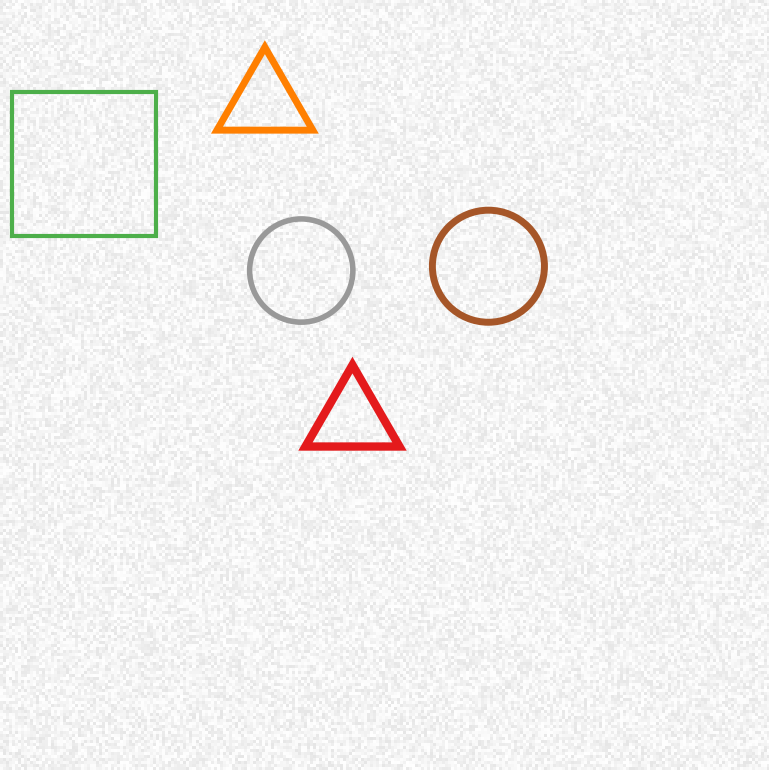[{"shape": "triangle", "thickness": 3, "radius": 0.35, "center": [0.458, 0.455]}, {"shape": "square", "thickness": 1.5, "radius": 0.47, "center": [0.109, 0.787]}, {"shape": "triangle", "thickness": 2.5, "radius": 0.36, "center": [0.344, 0.867]}, {"shape": "circle", "thickness": 2.5, "radius": 0.36, "center": [0.634, 0.654]}, {"shape": "circle", "thickness": 2, "radius": 0.34, "center": [0.391, 0.649]}]